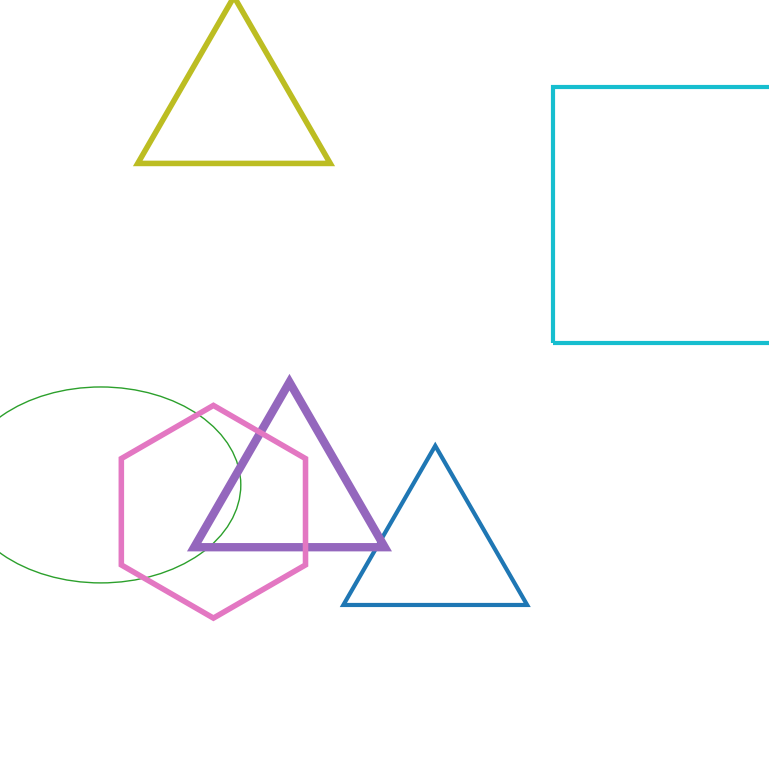[{"shape": "triangle", "thickness": 1.5, "radius": 0.69, "center": [0.565, 0.283]}, {"shape": "oval", "thickness": 0.5, "radius": 0.91, "center": [0.131, 0.37]}, {"shape": "triangle", "thickness": 3, "radius": 0.71, "center": [0.376, 0.361]}, {"shape": "hexagon", "thickness": 2, "radius": 0.69, "center": [0.277, 0.335]}, {"shape": "triangle", "thickness": 2, "radius": 0.72, "center": [0.304, 0.86]}, {"shape": "square", "thickness": 1.5, "radius": 0.83, "center": [0.885, 0.721]}]